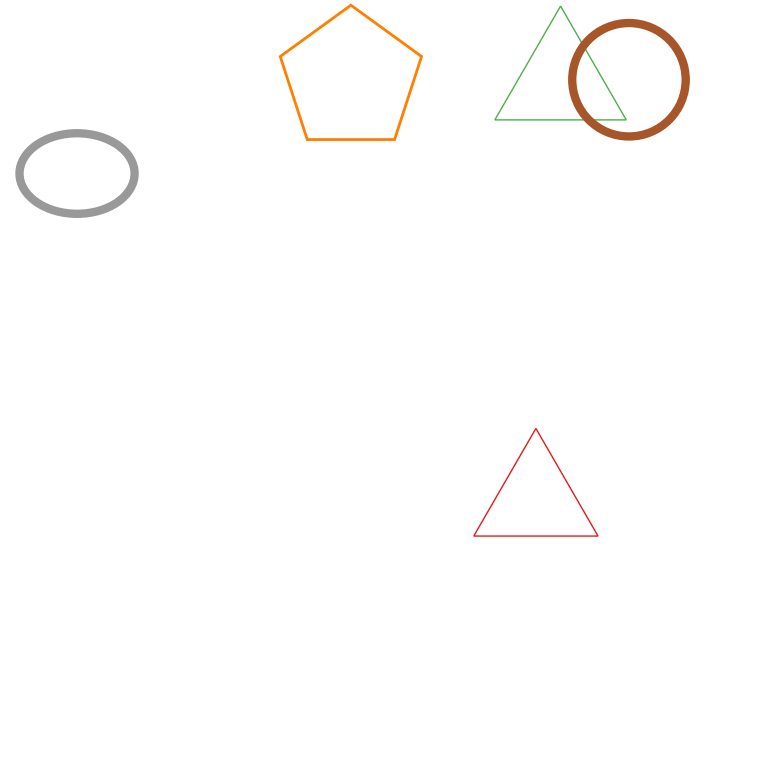[{"shape": "triangle", "thickness": 0.5, "radius": 0.47, "center": [0.696, 0.35]}, {"shape": "triangle", "thickness": 0.5, "radius": 0.49, "center": [0.728, 0.894]}, {"shape": "pentagon", "thickness": 1, "radius": 0.48, "center": [0.456, 0.897]}, {"shape": "circle", "thickness": 3, "radius": 0.37, "center": [0.817, 0.896]}, {"shape": "oval", "thickness": 3, "radius": 0.37, "center": [0.1, 0.775]}]